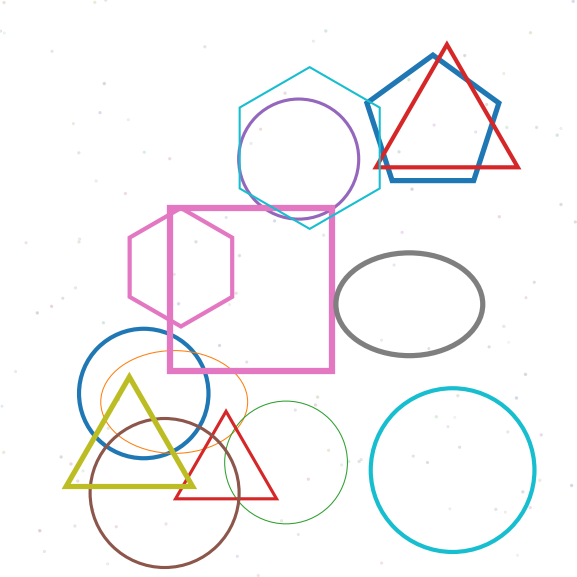[{"shape": "pentagon", "thickness": 2.5, "radius": 0.6, "center": [0.75, 0.784]}, {"shape": "circle", "thickness": 2, "radius": 0.56, "center": [0.249, 0.318]}, {"shape": "oval", "thickness": 0.5, "radius": 0.64, "center": [0.302, 0.303]}, {"shape": "circle", "thickness": 0.5, "radius": 0.53, "center": [0.495, 0.198]}, {"shape": "triangle", "thickness": 1.5, "radius": 0.5, "center": [0.391, 0.186]}, {"shape": "triangle", "thickness": 2, "radius": 0.71, "center": [0.774, 0.78]}, {"shape": "circle", "thickness": 1.5, "radius": 0.52, "center": [0.517, 0.724]}, {"shape": "circle", "thickness": 1.5, "radius": 0.65, "center": [0.285, 0.145]}, {"shape": "hexagon", "thickness": 2, "radius": 0.51, "center": [0.313, 0.536]}, {"shape": "square", "thickness": 3, "radius": 0.7, "center": [0.435, 0.498]}, {"shape": "oval", "thickness": 2.5, "radius": 0.64, "center": [0.709, 0.472]}, {"shape": "triangle", "thickness": 2.5, "radius": 0.63, "center": [0.224, 0.22]}, {"shape": "circle", "thickness": 2, "radius": 0.71, "center": [0.784, 0.185]}, {"shape": "hexagon", "thickness": 1, "radius": 0.7, "center": [0.536, 0.743]}]